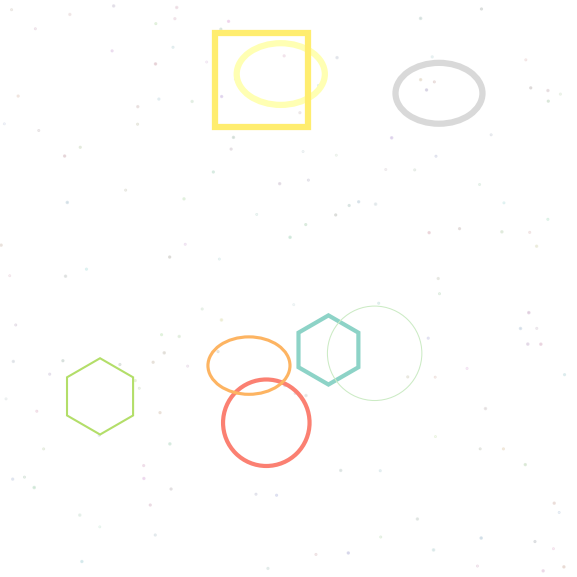[{"shape": "hexagon", "thickness": 2, "radius": 0.3, "center": [0.569, 0.393]}, {"shape": "oval", "thickness": 3, "radius": 0.38, "center": [0.486, 0.871]}, {"shape": "circle", "thickness": 2, "radius": 0.37, "center": [0.461, 0.267]}, {"shape": "oval", "thickness": 1.5, "radius": 0.36, "center": [0.431, 0.366]}, {"shape": "hexagon", "thickness": 1, "radius": 0.33, "center": [0.173, 0.313]}, {"shape": "oval", "thickness": 3, "radius": 0.38, "center": [0.76, 0.838]}, {"shape": "circle", "thickness": 0.5, "radius": 0.41, "center": [0.649, 0.387]}, {"shape": "square", "thickness": 3, "radius": 0.41, "center": [0.453, 0.861]}]